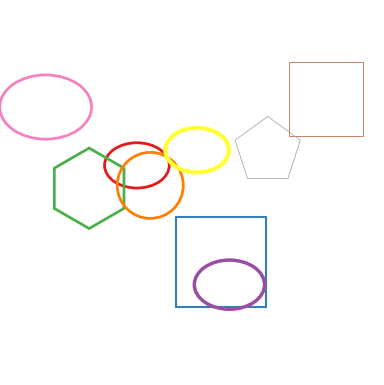[{"shape": "oval", "thickness": 2, "radius": 0.42, "center": [0.356, 0.57]}, {"shape": "square", "thickness": 1.5, "radius": 0.58, "center": [0.573, 0.318]}, {"shape": "hexagon", "thickness": 2, "radius": 0.52, "center": [0.232, 0.511]}, {"shape": "oval", "thickness": 2.5, "radius": 0.46, "center": [0.596, 0.261]}, {"shape": "circle", "thickness": 2, "radius": 0.43, "center": [0.39, 0.518]}, {"shape": "oval", "thickness": 3, "radius": 0.41, "center": [0.512, 0.61]}, {"shape": "square", "thickness": 0.5, "radius": 0.48, "center": [0.847, 0.743]}, {"shape": "oval", "thickness": 2, "radius": 0.6, "center": [0.119, 0.722]}, {"shape": "pentagon", "thickness": 0.5, "radius": 0.45, "center": [0.695, 0.608]}]